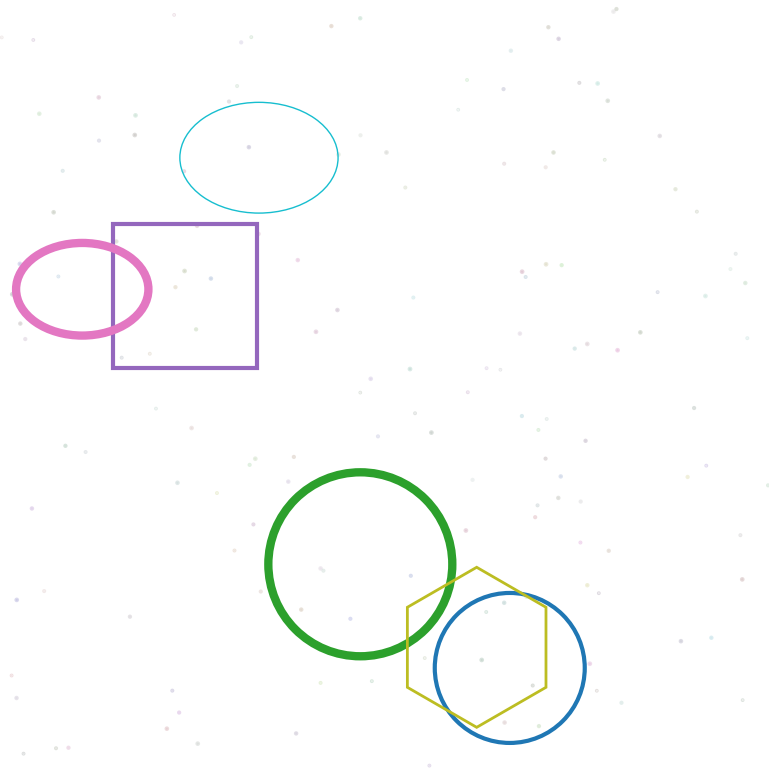[{"shape": "circle", "thickness": 1.5, "radius": 0.49, "center": [0.662, 0.133]}, {"shape": "circle", "thickness": 3, "radius": 0.6, "center": [0.468, 0.267]}, {"shape": "square", "thickness": 1.5, "radius": 0.47, "center": [0.24, 0.615]}, {"shape": "oval", "thickness": 3, "radius": 0.43, "center": [0.107, 0.624]}, {"shape": "hexagon", "thickness": 1, "radius": 0.52, "center": [0.619, 0.159]}, {"shape": "oval", "thickness": 0.5, "radius": 0.51, "center": [0.336, 0.795]}]